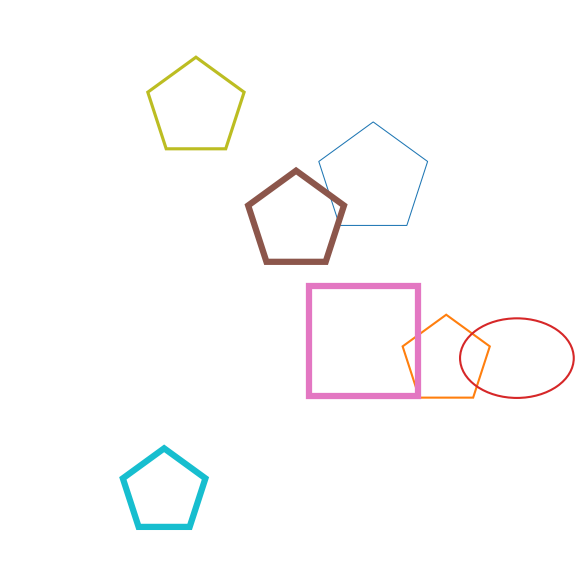[{"shape": "pentagon", "thickness": 0.5, "radius": 0.5, "center": [0.646, 0.689]}, {"shape": "pentagon", "thickness": 1, "radius": 0.4, "center": [0.773, 0.375]}, {"shape": "oval", "thickness": 1, "radius": 0.49, "center": [0.895, 0.379]}, {"shape": "pentagon", "thickness": 3, "radius": 0.44, "center": [0.513, 0.616]}, {"shape": "square", "thickness": 3, "radius": 0.47, "center": [0.629, 0.409]}, {"shape": "pentagon", "thickness": 1.5, "radius": 0.44, "center": [0.339, 0.812]}, {"shape": "pentagon", "thickness": 3, "radius": 0.38, "center": [0.284, 0.148]}]